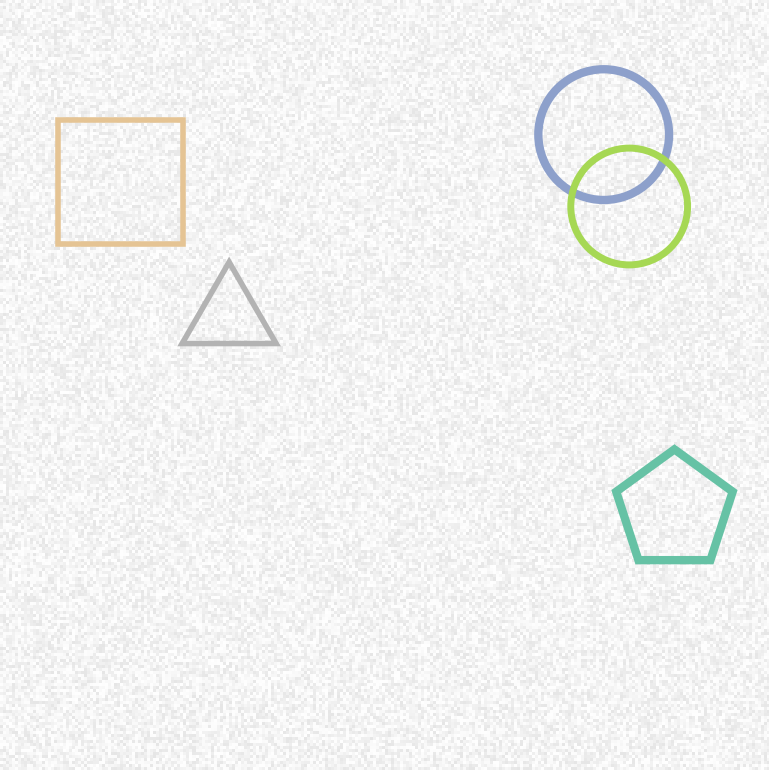[{"shape": "pentagon", "thickness": 3, "radius": 0.4, "center": [0.876, 0.337]}, {"shape": "circle", "thickness": 3, "radius": 0.42, "center": [0.784, 0.825]}, {"shape": "circle", "thickness": 2.5, "radius": 0.38, "center": [0.817, 0.732]}, {"shape": "square", "thickness": 2, "radius": 0.4, "center": [0.157, 0.763]}, {"shape": "triangle", "thickness": 2, "radius": 0.35, "center": [0.298, 0.589]}]